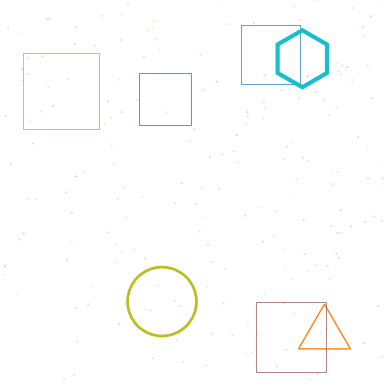[{"shape": "square", "thickness": 0.5, "radius": 0.38, "center": [0.703, 0.858]}, {"shape": "triangle", "thickness": 1, "radius": 0.39, "center": [0.843, 0.133]}, {"shape": "square", "thickness": 0.5, "radius": 0.34, "center": [0.428, 0.742]}, {"shape": "square", "thickness": 0.5, "radius": 0.45, "center": [0.755, 0.125]}, {"shape": "square", "thickness": 0.5, "radius": 0.49, "center": [0.159, 0.764]}, {"shape": "circle", "thickness": 2, "radius": 0.45, "center": [0.421, 0.217]}, {"shape": "hexagon", "thickness": 3, "radius": 0.37, "center": [0.785, 0.847]}]